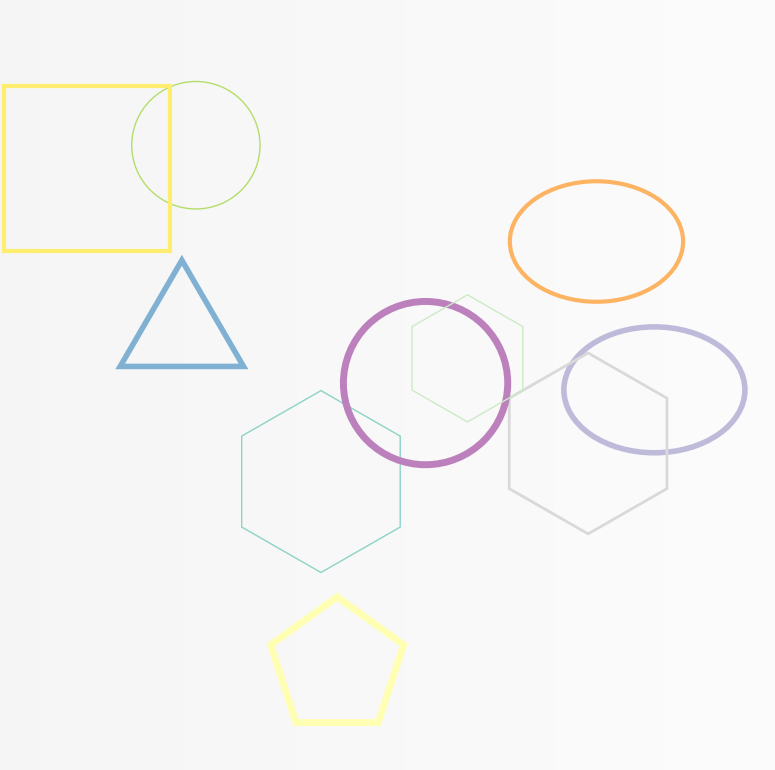[{"shape": "hexagon", "thickness": 0.5, "radius": 0.59, "center": [0.414, 0.375]}, {"shape": "pentagon", "thickness": 2.5, "radius": 0.45, "center": [0.435, 0.135]}, {"shape": "oval", "thickness": 2, "radius": 0.58, "center": [0.844, 0.494]}, {"shape": "triangle", "thickness": 2, "radius": 0.46, "center": [0.235, 0.57]}, {"shape": "oval", "thickness": 1.5, "radius": 0.56, "center": [0.77, 0.686]}, {"shape": "circle", "thickness": 0.5, "radius": 0.41, "center": [0.253, 0.811]}, {"shape": "hexagon", "thickness": 1, "radius": 0.59, "center": [0.759, 0.424]}, {"shape": "circle", "thickness": 2.5, "radius": 0.53, "center": [0.549, 0.502]}, {"shape": "hexagon", "thickness": 0.5, "radius": 0.41, "center": [0.603, 0.535]}, {"shape": "square", "thickness": 1.5, "radius": 0.54, "center": [0.112, 0.781]}]